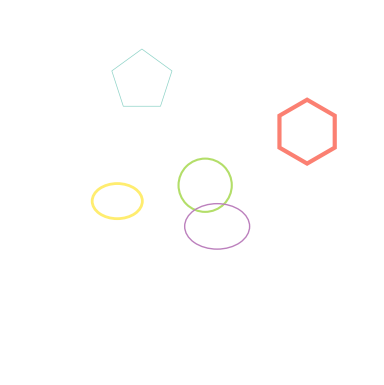[{"shape": "pentagon", "thickness": 0.5, "radius": 0.41, "center": [0.369, 0.79]}, {"shape": "hexagon", "thickness": 3, "radius": 0.41, "center": [0.798, 0.658]}, {"shape": "circle", "thickness": 1.5, "radius": 0.35, "center": [0.533, 0.519]}, {"shape": "oval", "thickness": 1, "radius": 0.42, "center": [0.564, 0.412]}, {"shape": "oval", "thickness": 2, "radius": 0.33, "center": [0.305, 0.478]}]